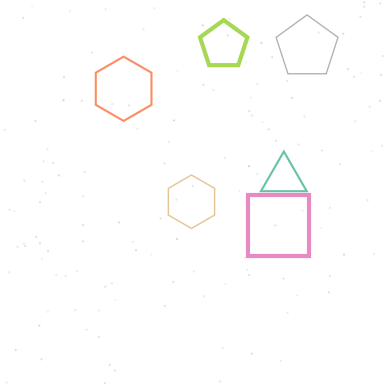[{"shape": "triangle", "thickness": 1.5, "radius": 0.34, "center": [0.737, 0.538]}, {"shape": "hexagon", "thickness": 1.5, "radius": 0.42, "center": [0.321, 0.769]}, {"shape": "square", "thickness": 3, "radius": 0.4, "center": [0.723, 0.415]}, {"shape": "pentagon", "thickness": 3, "radius": 0.32, "center": [0.581, 0.883]}, {"shape": "hexagon", "thickness": 1, "radius": 0.35, "center": [0.497, 0.476]}, {"shape": "pentagon", "thickness": 1, "radius": 0.42, "center": [0.798, 0.877]}]